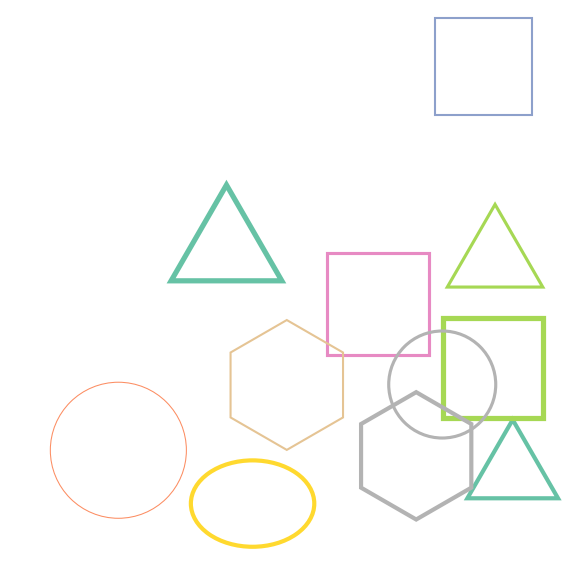[{"shape": "triangle", "thickness": 2, "radius": 0.45, "center": [0.888, 0.182]}, {"shape": "triangle", "thickness": 2.5, "radius": 0.55, "center": [0.392, 0.568]}, {"shape": "circle", "thickness": 0.5, "radius": 0.59, "center": [0.205, 0.219]}, {"shape": "square", "thickness": 1, "radius": 0.42, "center": [0.837, 0.884]}, {"shape": "square", "thickness": 1.5, "radius": 0.44, "center": [0.655, 0.473]}, {"shape": "triangle", "thickness": 1.5, "radius": 0.48, "center": [0.857, 0.55]}, {"shape": "square", "thickness": 2.5, "radius": 0.43, "center": [0.854, 0.361]}, {"shape": "oval", "thickness": 2, "radius": 0.53, "center": [0.437, 0.127]}, {"shape": "hexagon", "thickness": 1, "radius": 0.56, "center": [0.497, 0.333]}, {"shape": "circle", "thickness": 1.5, "radius": 0.46, "center": [0.766, 0.333]}, {"shape": "hexagon", "thickness": 2, "radius": 0.55, "center": [0.721, 0.21]}]